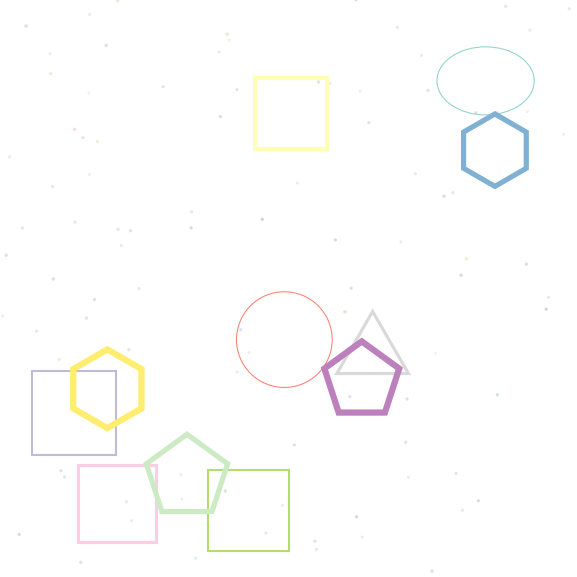[{"shape": "oval", "thickness": 0.5, "radius": 0.42, "center": [0.841, 0.859]}, {"shape": "square", "thickness": 2, "radius": 0.31, "center": [0.504, 0.803]}, {"shape": "square", "thickness": 1, "radius": 0.36, "center": [0.128, 0.284]}, {"shape": "circle", "thickness": 0.5, "radius": 0.41, "center": [0.492, 0.411]}, {"shape": "hexagon", "thickness": 2.5, "radius": 0.31, "center": [0.857, 0.739]}, {"shape": "square", "thickness": 1, "radius": 0.35, "center": [0.431, 0.116]}, {"shape": "square", "thickness": 1.5, "radius": 0.34, "center": [0.203, 0.127]}, {"shape": "triangle", "thickness": 1.5, "radius": 0.36, "center": [0.645, 0.388]}, {"shape": "pentagon", "thickness": 3, "radius": 0.34, "center": [0.626, 0.34]}, {"shape": "pentagon", "thickness": 2.5, "radius": 0.37, "center": [0.324, 0.173]}, {"shape": "hexagon", "thickness": 3, "radius": 0.34, "center": [0.186, 0.326]}]